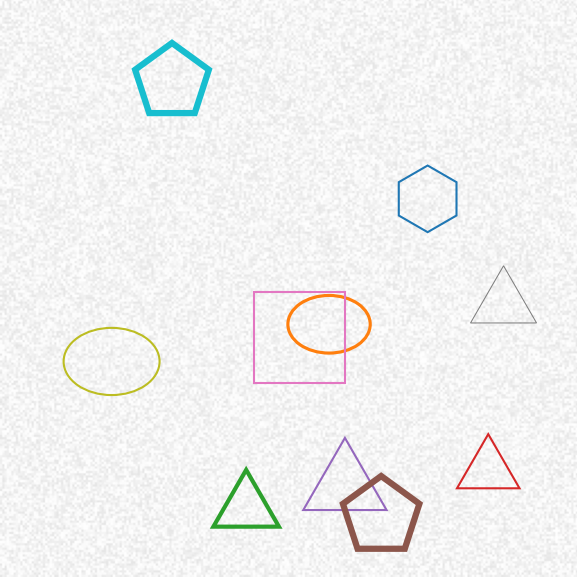[{"shape": "hexagon", "thickness": 1, "radius": 0.29, "center": [0.74, 0.655]}, {"shape": "oval", "thickness": 1.5, "radius": 0.36, "center": [0.57, 0.438]}, {"shape": "triangle", "thickness": 2, "radius": 0.33, "center": [0.426, 0.12]}, {"shape": "triangle", "thickness": 1, "radius": 0.31, "center": [0.845, 0.185]}, {"shape": "triangle", "thickness": 1, "radius": 0.42, "center": [0.597, 0.158]}, {"shape": "pentagon", "thickness": 3, "radius": 0.35, "center": [0.66, 0.105]}, {"shape": "square", "thickness": 1, "radius": 0.39, "center": [0.518, 0.415]}, {"shape": "triangle", "thickness": 0.5, "radius": 0.33, "center": [0.872, 0.473]}, {"shape": "oval", "thickness": 1, "radius": 0.42, "center": [0.193, 0.373]}, {"shape": "pentagon", "thickness": 3, "radius": 0.34, "center": [0.298, 0.858]}]